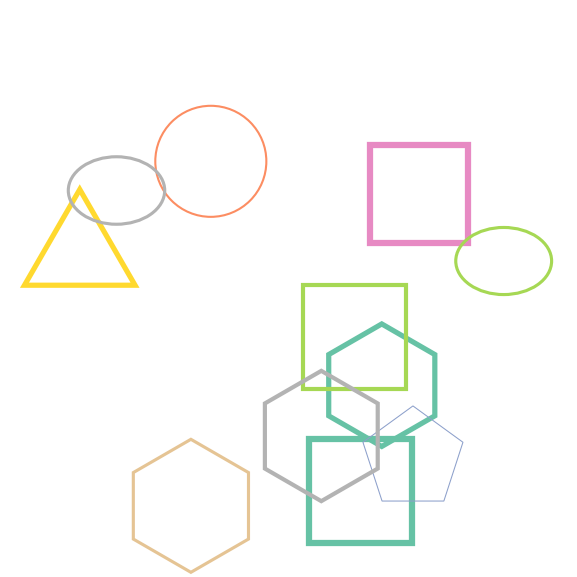[{"shape": "hexagon", "thickness": 2.5, "radius": 0.53, "center": [0.661, 0.332]}, {"shape": "square", "thickness": 3, "radius": 0.45, "center": [0.625, 0.149]}, {"shape": "circle", "thickness": 1, "radius": 0.48, "center": [0.365, 0.72]}, {"shape": "pentagon", "thickness": 0.5, "radius": 0.46, "center": [0.715, 0.205]}, {"shape": "square", "thickness": 3, "radius": 0.42, "center": [0.725, 0.663]}, {"shape": "oval", "thickness": 1.5, "radius": 0.41, "center": [0.872, 0.547]}, {"shape": "square", "thickness": 2, "radius": 0.45, "center": [0.614, 0.416]}, {"shape": "triangle", "thickness": 2.5, "radius": 0.55, "center": [0.138, 0.561]}, {"shape": "hexagon", "thickness": 1.5, "radius": 0.58, "center": [0.331, 0.123]}, {"shape": "oval", "thickness": 1.5, "radius": 0.42, "center": [0.202, 0.669]}, {"shape": "hexagon", "thickness": 2, "radius": 0.56, "center": [0.556, 0.244]}]